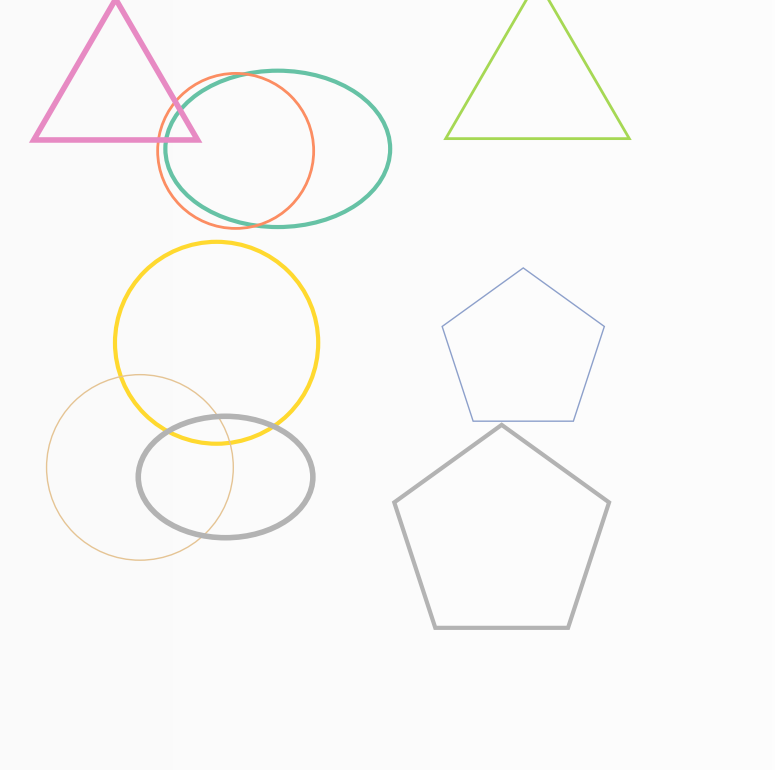[{"shape": "oval", "thickness": 1.5, "radius": 0.73, "center": [0.358, 0.807]}, {"shape": "circle", "thickness": 1, "radius": 0.5, "center": [0.304, 0.804]}, {"shape": "pentagon", "thickness": 0.5, "radius": 0.55, "center": [0.675, 0.542]}, {"shape": "triangle", "thickness": 2, "radius": 0.61, "center": [0.149, 0.879]}, {"shape": "triangle", "thickness": 1, "radius": 0.68, "center": [0.694, 0.888]}, {"shape": "circle", "thickness": 1.5, "radius": 0.66, "center": [0.279, 0.555]}, {"shape": "circle", "thickness": 0.5, "radius": 0.6, "center": [0.181, 0.393]}, {"shape": "oval", "thickness": 2, "radius": 0.56, "center": [0.291, 0.381]}, {"shape": "pentagon", "thickness": 1.5, "radius": 0.73, "center": [0.647, 0.303]}]